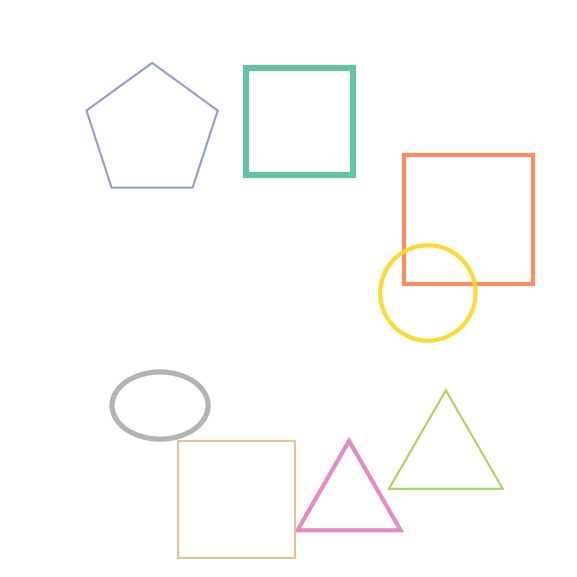[{"shape": "square", "thickness": 3, "radius": 0.46, "center": [0.518, 0.789]}, {"shape": "square", "thickness": 2, "radius": 0.56, "center": [0.812, 0.619]}, {"shape": "pentagon", "thickness": 1, "radius": 0.6, "center": [0.263, 0.771]}, {"shape": "triangle", "thickness": 2, "radius": 0.52, "center": [0.604, 0.132]}, {"shape": "triangle", "thickness": 1, "radius": 0.57, "center": [0.772, 0.21]}, {"shape": "circle", "thickness": 2, "radius": 0.41, "center": [0.741, 0.492]}, {"shape": "square", "thickness": 1, "radius": 0.51, "center": [0.41, 0.134]}, {"shape": "oval", "thickness": 2.5, "radius": 0.42, "center": [0.277, 0.297]}]